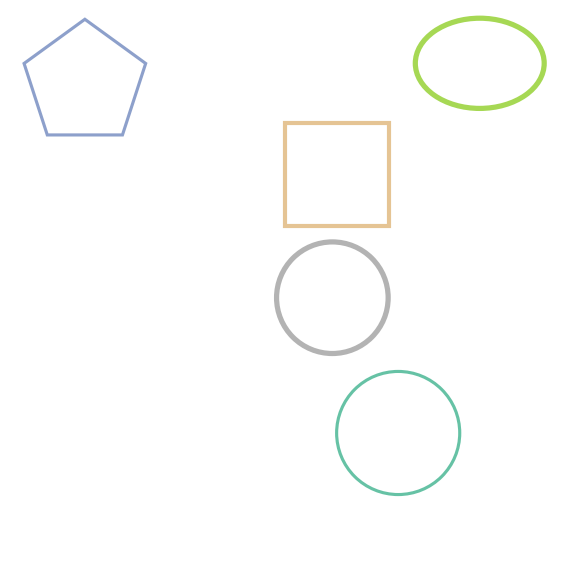[{"shape": "circle", "thickness": 1.5, "radius": 0.53, "center": [0.689, 0.249]}, {"shape": "pentagon", "thickness": 1.5, "radius": 0.55, "center": [0.147, 0.855]}, {"shape": "oval", "thickness": 2.5, "radius": 0.56, "center": [0.831, 0.89]}, {"shape": "square", "thickness": 2, "radius": 0.45, "center": [0.583, 0.697]}, {"shape": "circle", "thickness": 2.5, "radius": 0.48, "center": [0.576, 0.484]}]